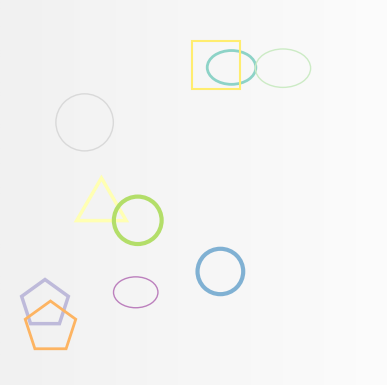[{"shape": "oval", "thickness": 2, "radius": 0.31, "center": [0.598, 0.825]}, {"shape": "triangle", "thickness": 2.5, "radius": 0.37, "center": [0.262, 0.464]}, {"shape": "pentagon", "thickness": 2.5, "radius": 0.32, "center": [0.116, 0.211]}, {"shape": "circle", "thickness": 3, "radius": 0.29, "center": [0.569, 0.295]}, {"shape": "pentagon", "thickness": 2, "radius": 0.34, "center": [0.13, 0.15]}, {"shape": "circle", "thickness": 3, "radius": 0.31, "center": [0.356, 0.428]}, {"shape": "circle", "thickness": 1, "radius": 0.37, "center": [0.218, 0.682]}, {"shape": "oval", "thickness": 1, "radius": 0.29, "center": [0.35, 0.241]}, {"shape": "oval", "thickness": 1, "radius": 0.36, "center": [0.73, 0.823]}, {"shape": "square", "thickness": 1.5, "radius": 0.31, "center": [0.557, 0.832]}]